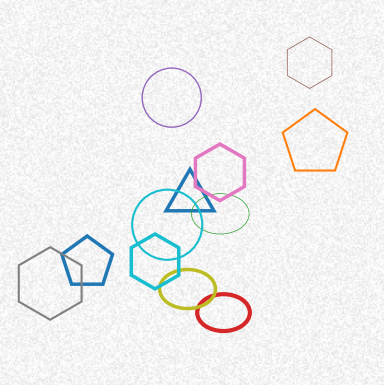[{"shape": "triangle", "thickness": 2.5, "radius": 0.36, "center": [0.493, 0.488]}, {"shape": "pentagon", "thickness": 2.5, "radius": 0.35, "center": [0.226, 0.318]}, {"shape": "pentagon", "thickness": 1.5, "radius": 0.44, "center": [0.818, 0.628]}, {"shape": "oval", "thickness": 0.5, "radius": 0.37, "center": [0.572, 0.445]}, {"shape": "oval", "thickness": 3, "radius": 0.34, "center": [0.581, 0.188]}, {"shape": "circle", "thickness": 1, "radius": 0.38, "center": [0.446, 0.746]}, {"shape": "hexagon", "thickness": 0.5, "radius": 0.33, "center": [0.804, 0.837]}, {"shape": "hexagon", "thickness": 2.5, "radius": 0.37, "center": [0.571, 0.552]}, {"shape": "hexagon", "thickness": 1.5, "radius": 0.47, "center": [0.13, 0.264]}, {"shape": "oval", "thickness": 2.5, "radius": 0.36, "center": [0.487, 0.249]}, {"shape": "hexagon", "thickness": 2.5, "radius": 0.36, "center": [0.403, 0.321]}, {"shape": "circle", "thickness": 1.5, "radius": 0.46, "center": [0.434, 0.416]}]